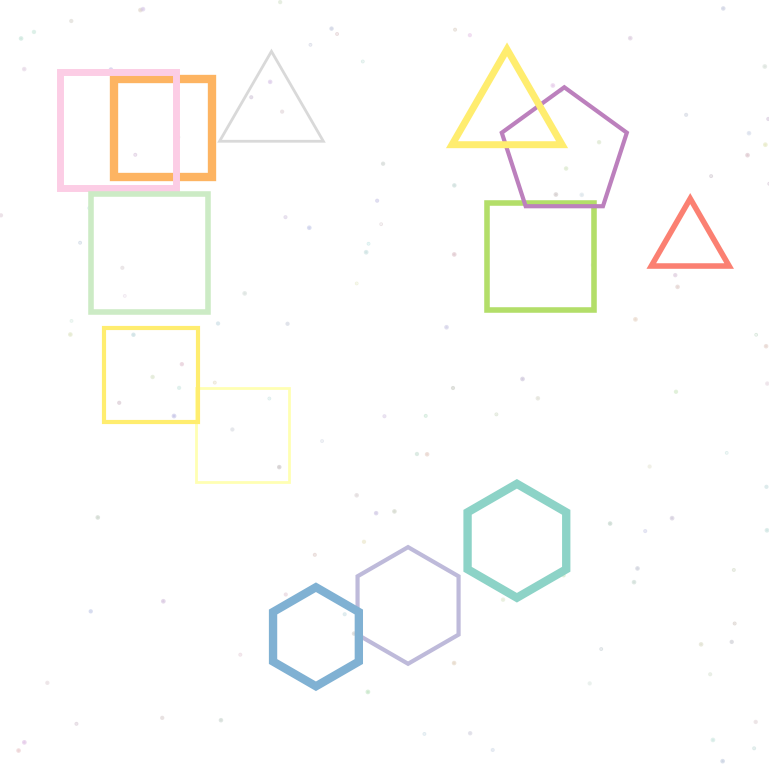[{"shape": "hexagon", "thickness": 3, "radius": 0.37, "center": [0.671, 0.298]}, {"shape": "square", "thickness": 1, "radius": 0.3, "center": [0.315, 0.435]}, {"shape": "hexagon", "thickness": 1.5, "radius": 0.38, "center": [0.53, 0.214]}, {"shape": "triangle", "thickness": 2, "radius": 0.29, "center": [0.896, 0.684]}, {"shape": "hexagon", "thickness": 3, "radius": 0.32, "center": [0.41, 0.173]}, {"shape": "square", "thickness": 3, "radius": 0.32, "center": [0.212, 0.834]}, {"shape": "square", "thickness": 2, "radius": 0.35, "center": [0.702, 0.667]}, {"shape": "square", "thickness": 2.5, "radius": 0.38, "center": [0.153, 0.831]}, {"shape": "triangle", "thickness": 1, "radius": 0.39, "center": [0.353, 0.855]}, {"shape": "pentagon", "thickness": 1.5, "radius": 0.43, "center": [0.733, 0.801]}, {"shape": "square", "thickness": 2, "radius": 0.38, "center": [0.194, 0.672]}, {"shape": "triangle", "thickness": 2.5, "radius": 0.41, "center": [0.658, 0.853]}, {"shape": "square", "thickness": 1.5, "radius": 0.3, "center": [0.196, 0.513]}]